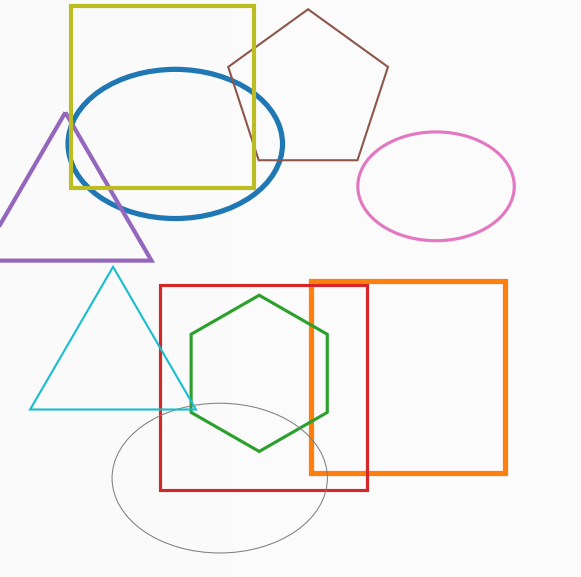[{"shape": "oval", "thickness": 2.5, "radius": 0.92, "center": [0.302, 0.75]}, {"shape": "square", "thickness": 2.5, "radius": 0.83, "center": [0.702, 0.346]}, {"shape": "hexagon", "thickness": 1.5, "radius": 0.68, "center": [0.446, 0.353]}, {"shape": "square", "thickness": 1.5, "radius": 0.89, "center": [0.454, 0.328]}, {"shape": "triangle", "thickness": 2, "radius": 0.86, "center": [0.112, 0.633]}, {"shape": "pentagon", "thickness": 1, "radius": 0.72, "center": [0.53, 0.839]}, {"shape": "oval", "thickness": 1.5, "radius": 0.67, "center": [0.75, 0.677]}, {"shape": "oval", "thickness": 0.5, "radius": 0.93, "center": [0.378, 0.171]}, {"shape": "square", "thickness": 2, "radius": 0.79, "center": [0.279, 0.831]}, {"shape": "triangle", "thickness": 1, "radius": 0.82, "center": [0.194, 0.372]}]